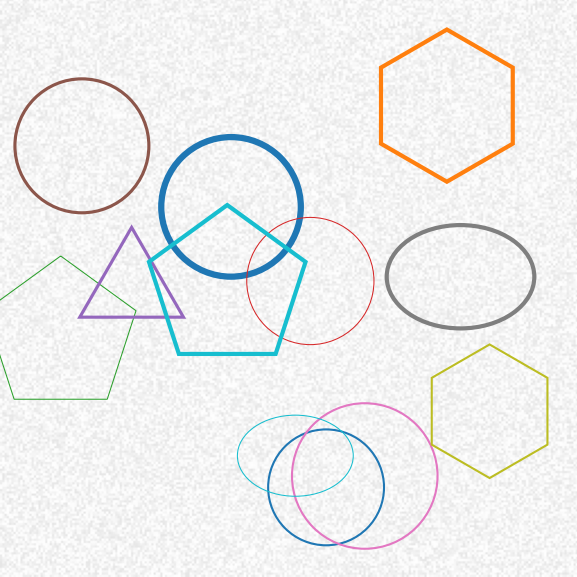[{"shape": "circle", "thickness": 3, "radius": 0.6, "center": [0.4, 0.641]}, {"shape": "circle", "thickness": 1, "radius": 0.5, "center": [0.565, 0.155]}, {"shape": "hexagon", "thickness": 2, "radius": 0.66, "center": [0.774, 0.816]}, {"shape": "pentagon", "thickness": 0.5, "radius": 0.69, "center": [0.105, 0.419]}, {"shape": "circle", "thickness": 0.5, "radius": 0.55, "center": [0.537, 0.513]}, {"shape": "triangle", "thickness": 1.5, "radius": 0.52, "center": [0.228, 0.502]}, {"shape": "circle", "thickness": 1.5, "radius": 0.58, "center": [0.142, 0.747]}, {"shape": "circle", "thickness": 1, "radius": 0.63, "center": [0.632, 0.175]}, {"shape": "oval", "thickness": 2, "radius": 0.64, "center": [0.797, 0.52]}, {"shape": "hexagon", "thickness": 1, "radius": 0.58, "center": [0.848, 0.287]}, {"shape": "pentagon", "thickness": 2, "radius": 0.71, "center": [0.393, 0.502]}, {"shape": "oval", "thickness": 0.5, "radius": 0.5, "center": [0.511, 0.21]}]